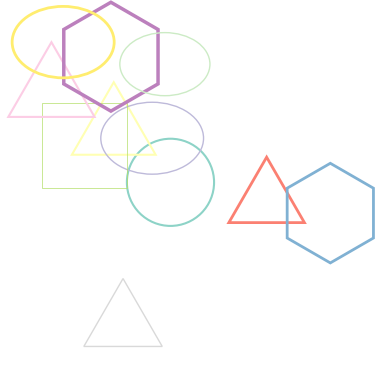[{"shape": "circle", "thickness": 1.5, "radius": 0.57, "center": [0.443, 0.526]}, {"shape": "triangle", "thickness": 1.5, "radius": 0.63, "center": [0.295, 0.661]}, {"shape": "oval", "thickness": 1, "radius": 0.67, "center": [0.395, 0.641]}, {"shape": "triangle", "thickness": 2, "radius": 0.57, "center": [0.693, 0.478]}, {"shape": "hexagon", "thickness": 2, "radius": 0.65, "center": [0.858, 0.446]}, {"shape": "square", "thickness": 0.5, "radius": 0.55, "center": [0.218, 0.622]}, {"shape": "triangle", "thickness": 1.5, "radius": 0.65, "center": [0.134, 0.761]}, {"shape": "triangle", "thickness": 1, "radius": 0.59, "center": [0.32, 0.159]}, {"shape": "hexagon", "thickness": 2.5, "radius": 0.71, "center": [0.288, 0.853]}, {"shape": "oval", "thickness": 1, "radius": 0.59, "center": [0.428, 0.833]}, {"shape": "oval", "thickness": 2, "radius": 0.66, "center": [0.164, 0.891]}]